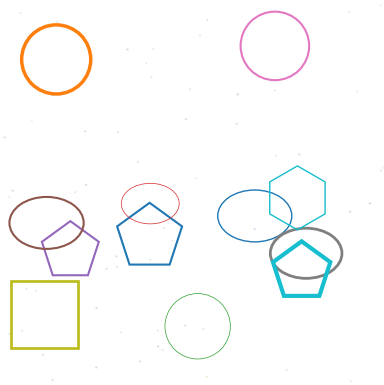[{"shape": "pentagon", "thickness": 1.5, "radius": 0.44, "center": [0.389, 0.385]}, {"shape": "oval", "thickness": 1, "radius": 0.48, "center": [0.662, 0.439]}, {"shape": "circle", "thickness": 2.5, "radius": 0.45, "center": [0.146, 0.846]}, {"shape": "circle", "thickness": 0.5, "radius": 0.42, "center": [0.513, 0.153]}, {"shape": "oval", "thickness": 0.5, "radius": 0.38, "center": [0.39, 0.471]}, {"shape": "pentagon", "thickness": 1.5, "radius": 0.39, "center": [0.183, 0.348]}, {"shape": "oval", "thickness": 1.5, "radius": 0.48, "center": [0.121, 0.421]}, {"shape": "circle", "thickness": 1.5, "radius": 0.44, "center": [0.714, 0.881]}, {"shape": "oval", "thickness": 2, "radius": 0.47, "center": [0.795, 0.342]}, {"shape": "square", "thickness": 2, "radius": 0.44, "center": [0.116, 0.184]}, {"shape": "hexagon", "thickness": 1, "radius": 0.42, "center": [0.773, 0.486]}, {"shape": "pentagon", "thickness": 3, "radius": 0.39, "center": [0.783, 0.295]}]